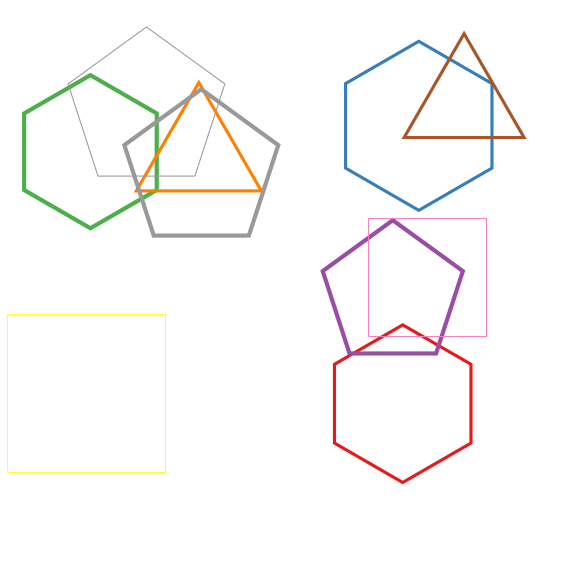[{"shape": "hexagon", "thickness": 1.5, "radius": 0.68, "center": [0.697, 0.3]}, {"shape": "hexagon", "thickness": 1.5, "radius": 0.73, "center": [0.725, 0.781]}, {"shape": "hexagon", "thickness": 2, "radius": 0.66, "center": [0.157, 0.736]}, {"shape": "pentagon", "thickness": 2, "radius": 0.64, "center": [0.68, 0.49]}, {"shape": "triangle", "thickness": 1.5, "radius": 0.62, "center": [0.344, 0.731]}, {"shape": "square", "thickness": 0.5, "radius": 0.68, "center": [0.149, 0.318]}, {"shape": "triangle", "thickness": 1.5, "radius": 0.6, "center": [0.804, 0.821]}, {"shape": "square", "thickness": 0.5, "radius": 0.51, "center": [0.739, 0.52]}, {"shape": "pentagon", "thickness": 2, "radius": 0.7, "center": [0.349, 0.705]}, {"shape": "pentagon", "thickness": 0.5, "radius": 0.71, "center": [0.254, 0.81]}]